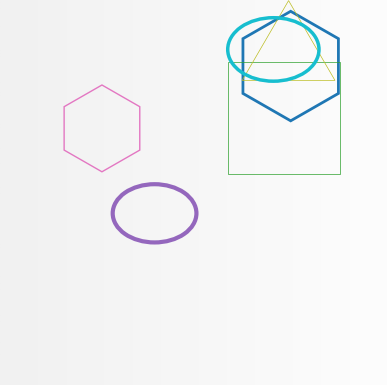[{"shape": "hexagon", "thickness": 2, "radius": 0.71, "center": [0.75, 0.828]}, {"shape": "square", "thickness": 0.5, "radius": 0.72, "center": [0.733, 0.694]}, {"shape": "oval", "thickness": 3, "radius": 0.54, "center": [0.399, 0.446]}, {"shape": "hexagon", "thickness": 1, "radius": 0.56, "center": [0.263, 0.667]}, {"shape": "triangle", "thickness": 0.5, "radius": 0.69, "center": [0.745, 0.86]}, {"shape": "oval", "thickness": 2.5, "radius": 0.59, "center": [0.705, 0.872]}]